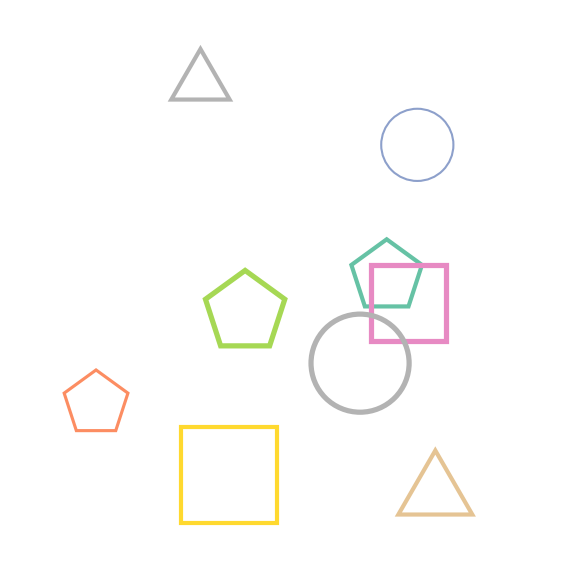[{"shape": "pentagon", "thickness": 2, "radius": 0.32, "center": [0.67, 0.52]}, {"shape": "pentagon", "thickness": 1.5, "radius": 0.29, "center": [0.166, 0.3]}, {"shape": "circle", "thickness": 1, "radius": 0.31, "center": [0.723, 0.748]}, {"shape": "square", "thickness": 2.5, "radius": 0.33, "center": [0.707, 0.475]}, {"shape": "pentagon", "thickness": 2.5, "radius": 0.36, "center": [0.424, 0.459]}, {"shape": "square", "thickness": 2, "radius": 0.42, "center": [0.397, 0.176]}, {"shape": "triangle", "thickness": 2, "radius": 0.37, "center": [0.754, 0.145]}, {"shape": "circle", "thickness": 2.5, "radius": 0.42, "center": [0.623, 0.37]}, {"shape": "triangle", "thickness": 2, "radius": 0.29, "center": [0.347, 0.856]}]